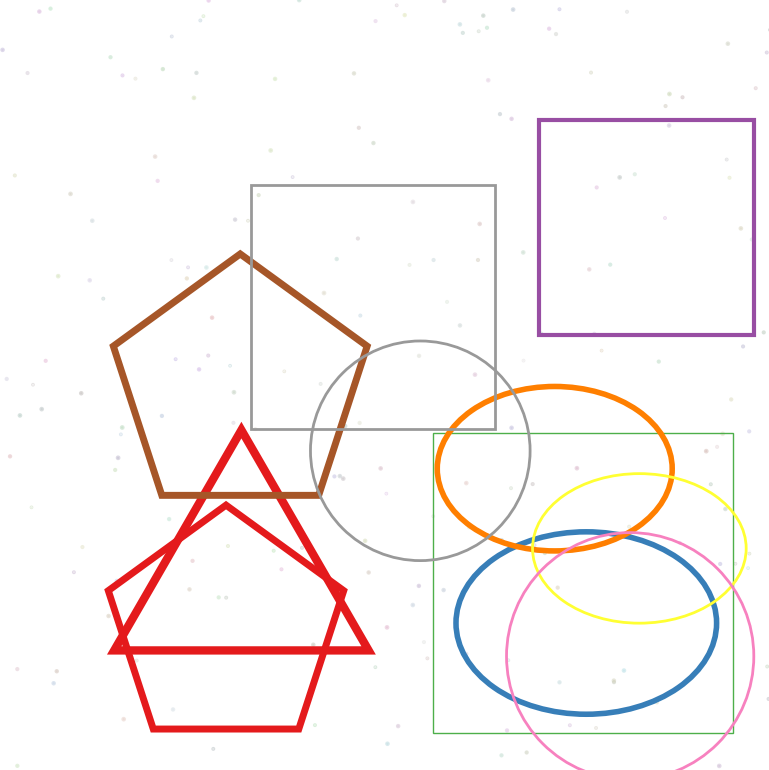[{"shape": "triangle", "thickness": 3, "radius": 0.95, "center": [0.314, 0.251]}, {"shape": "pentagon", "thickness": 2.5, "radius": 0.8, "center": [0.294, 0.183]}, {"shape": "oval", "thickness": 2, "radius": 0.85, "center": [0.761, 0.191]}, {"shape": "square", "thickness": 0.5, "radius": 0.97, "center": [0.758, 0.243]}, {"shape": "square", "thickness": 1.5, "radius": 0.7, "center": [0.84, 0.704]}, {"shape": "oval", "thickness": 2, "radius": 0.76, "center": [0.72, 0.391]}, {"shape": "oval", "thickness": 1, "radius": 0.69, "center": [0.83, 0.288]}, {"shape": "pentagon", "thickness": 2.5, "radius": 0.87, "center": [0.312, 0.497]}, {"shape": "circle", "thickness": 1, "radius": 0.8, "center": [0.818, 0.148]}, {"shape": "square", "thickness": 1, "radius": 0.79, "center": [0.485, 0.601]}, {"shape": "circle", "thickness": 1, "radius": 0.71, "center": [0.546, 0.415]}]